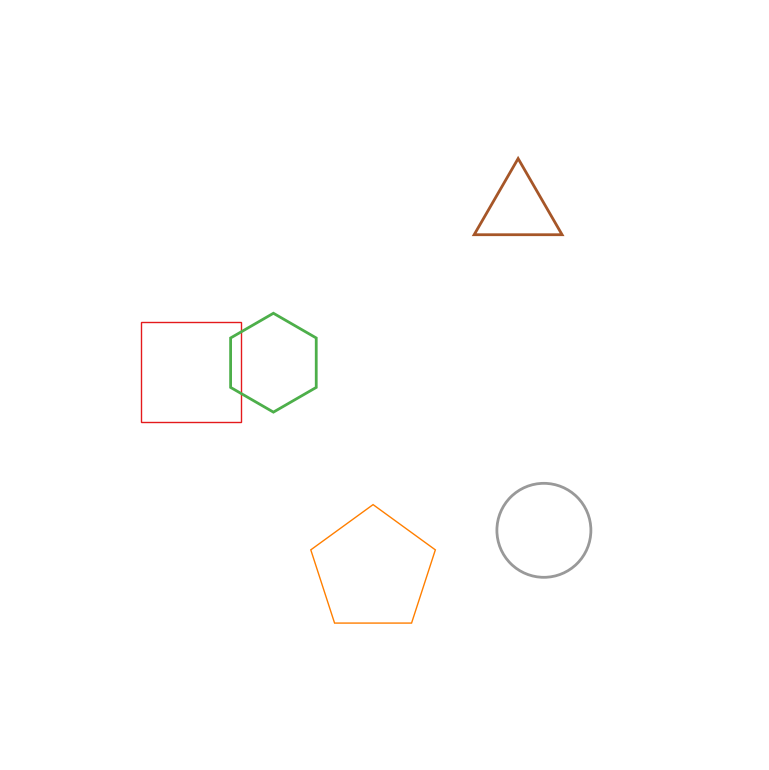[{"shape": "square", "thickness": 0.5, "radius": 0.32, "center": [0.247, 0.516]}, {"shape": "hexagon", "thickness": 1, "radius": 0.32, "center": [0.355, 0.529]}, {"shape": "pentagon", "thickness": 0.5, "radius": 0.43, "center": [0.485, 0.26]}, {"shape": "triangle", "thickness": 1, "radius": 0.33, "center": [0.673, 0.728]}, {"shape": "circle", "thickness": 1, "radius": 0.31, "center": [0.706, 0.311]}]